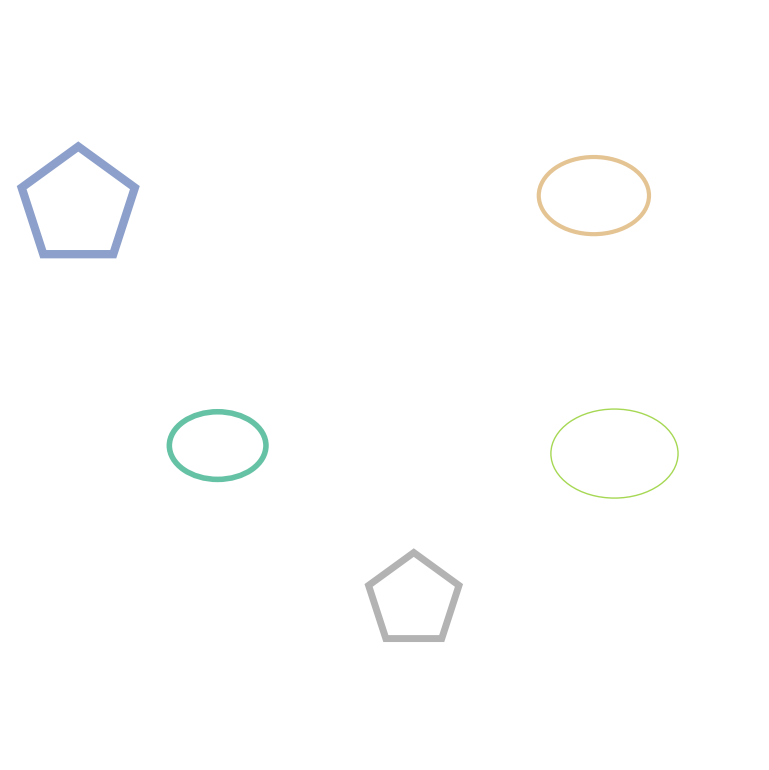[{"shape": "oval", "thickness": 2, "radius": 0.31, "center": [0.283, 0.421]}, {"shape": "pentagon", "thickness": 3, "radius": 0.39, "center": [0.102, 0.732]}, {"shape": "oval", "thickness": 0.5, "radius": 0.41, "center": [0.798, 0.411]}, {"shape": "oval", "thickness": 1.5, "radius": 0.36, "center": [0.771, 0.746]}, {"shape": "pentagon", "thickness": 2.5, "radius": 0.31, "center": [0.537, 0.221]}]